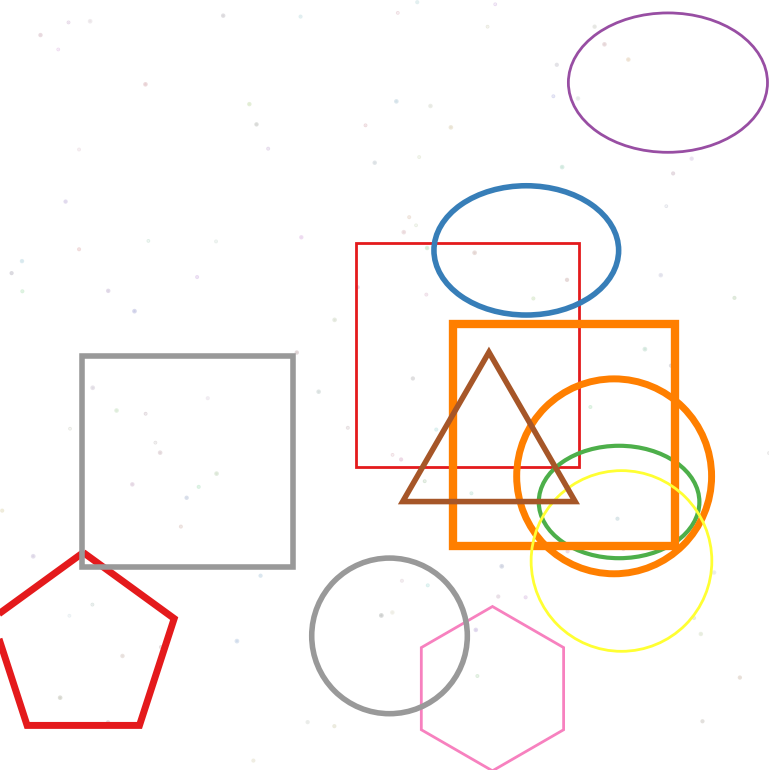[{"shape": "square", "thickness": 1, "radius": 0.73, "center": [0.607, 0.539]}, {"shape": "pentagon", "thickness": 2.5, "radius": 0.62, "center": [0.108, 0.158]}, {"shape": "oval", "thickness": 2, "radius": 0.6, "center": [0.683, 0.675]}, {"shape": "oval", "thickness": 1.5, "radius": 0.52, "center": [0.804, 0.348]}, {"shape": "oval", "thickness": 1, "radius": 0.65, "center": [0.867, 0.893]}, {"shape": "circle", "thickness": 2.5, "radius": 0.63, "center": [0.798, 0.381]}, {"shape": "square", "thickness": 3, "radius": 0.72, "center": [0.733, 0.435]}, {"shape": "circle", "thickness": 1, "radius": 0.59, "center": [0.807, 0.271]}, {"shape": "triangle", "thickness": 2, "radius": 0.65, "center": [0.635, 0.413]}, {"shape": "hexagon", "thickness": 1, "radius": 0.53, "center": [0.64, 0.106]}, {"shape": "circle", "thickness": 2, "radius": 0.51, "center": [0.506, 0.174]}, {"shape": "square", "thickness": 2, "radius": 0.68, "center": [0.244, 0.401]}]